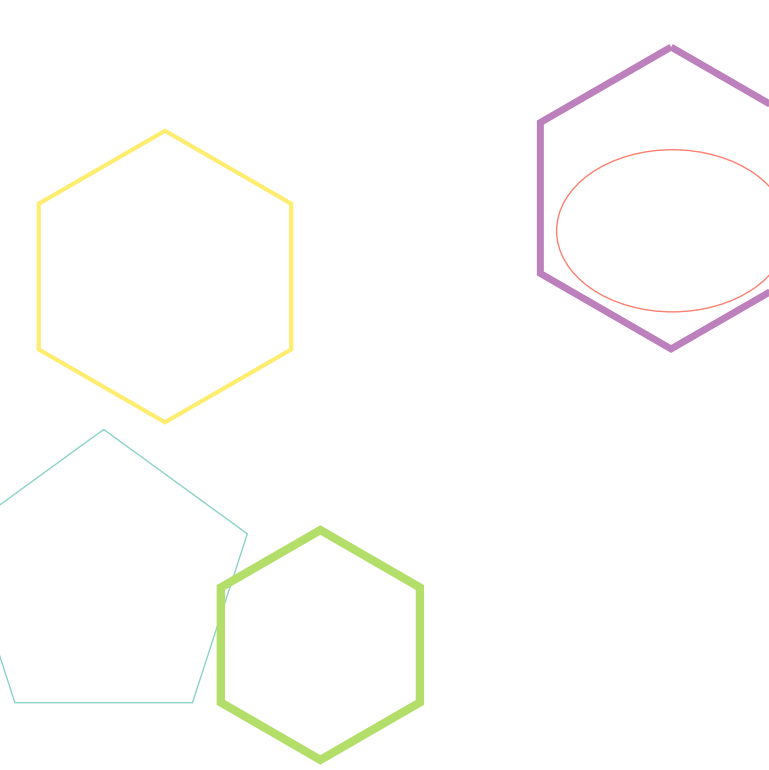[{"shape": "pentagon", "thickness": 0.5, "radius": 0.98, "center": [0.135, 0.246]}, {"shape": "oval", "thickness": 0.5, "radius": 0.75, "center": [0.873, 0.7]}, {"shape": "hexagon", "thickness": 3, "radius": 0.75, "center": [0.416, 0.162]}, {"shape": "hexagon", "thickness": 2.5, "radius": 0.98, "center": [0.872, 0.743]}, {"shape": "hexagon", "thickness": 1.5, "radius": 0.95, "center": [0.214, 0.641]}]